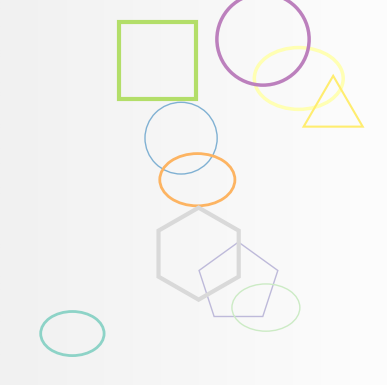[{"shape": "oval", "thickness": 2, "radius": 0.41, "center": [0.187, 0.134]}, {"shape": "oval", "thickness": 2.5, "radius": 0.57, "center": [0.771, 0.796]}, {"shape": "pentagon", "thickness": 1, "radius": 0.53, "center": [0.615, 0.264]}, {"shape": "circle", "thickness": 1, "radius": 0.47, "center": [0.467, 0.641]}, {"shape": "oval", "thickness": 2, "radius": 0.48, "center": [0.509, 0.533]}, {"shape": "square", "thickness": 3, "radius": 0.5, "center": [0.406, 0.843]}, {"shape": "hexagon", "thickness": 3, "radius": 0.6, "center": [0.513, 0.341]}, {"shape": "circle", "thickness": 2.5, "radius": 0.6, "center": [0.679, 0.898]}, {"shape": "oval", "thickness": 1, "radius": 0.44, "center": [0.686, 0.201]}, {"shape": "triangle", "thickness": 1.5, "radius": 0.44, "center": [0.86, 0.715]}]